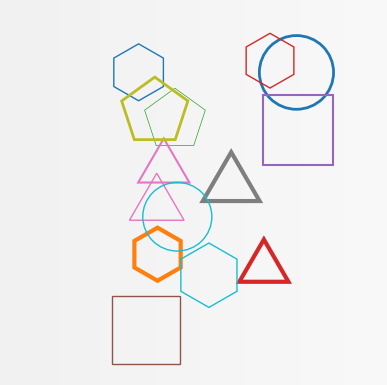[{"shape": "hexagon", "thickness": 1, "radius": 0.37, "center": [0.358, 0.812]}, {"shape": "circle", "thickness": 2, "radius": 0.48, "center": [0.765, 0.812]}, {"shape": "hexagon", "thickness": 3, "radius": 0.34, "center": [0.407, 0.34]}, {"shape": "pentagon", "thickness": 0.5, "radius": 0.41, "center": [0.451, 0.688]}, {"shape": "hexagon", "thickness": 1, "radius": 0.36, "center": [0.697, 0.842]}, {"shape": "triangle", "thickness": 3, "radius": 0.37, "center": [0.681, 0.305]}, {"shape": "square", "thickness": 1.5, "radius": 0.45, "center": [0.769, 0.662]}, {"shape": "square", "thickness": 1, "radius": 0.44, "center": [0.377, 0.143]}, {"shape": "triangle", "thickness": 1.5, "radius": 0.38, "center": [0.423, 0.564]}, {"shape": "triangle", "thickness": 1, "radius": 0.41, "center": [0.404, 0.469]}, {"shape": "triangle", "thickness": 3, "radius": 0.42, "center": [0.597, 0.52]}, {"shape": "pentagon", "thickness": 2, "radius": 0.45, "center": [0.399, 0.71]}, {"shape": "hexagon", "thickness": 1, "radius": 0.42, "center": [0.539, 0.285]}, {"shape": "circle", "thickness": 1, "radius": 0.45, "center": [0.458, 0.437]}]